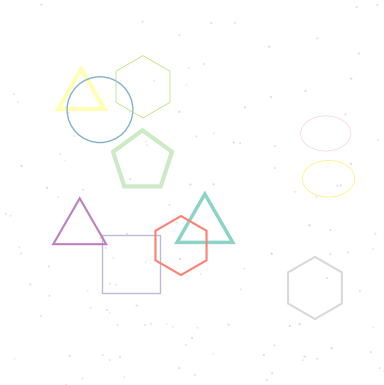[{"shape": "triangle", "thickness": 2.5, "radius": 0.42, "center": [0.532, 0.412]}, {"shape": "triangle", "thickness": 3, "radius": 0.35, "center": [0.211, 0.751]}, {"shape": "square", "thickness": 1, "radius": 0.38, "center": [0.34, 0.315]}, {"shape": "hexagon", "thickness": 1.5, "radius": 0.38, "center": [0.47, 0.362]}, {"shape": "circle", "thickness": 1, "radius": 0.43, "center": [0.26, 0.715]}, {"shape": "hexagon", "thickness": 0.5, "radius": 0.4, "center": [0.371, 0.775]}, {"shape": "oval", "thickness": 0.5, "radius": 0.33, "center": [0.846, 0.653]}, {"shape": "hexagon", "thickness": 1.5, "radius": 0.4, "center": [0.818, 0.252]}, {"shape": "triangle", "thickness": 1.5, "radius": 0.4, "center": [0.207, 0.405]}, {"shape": "pentagon", "thickness": 3, "radius": 0.4, "center": [0.37, 0.581]}, {"shape": "oval", "thickness": 0.5, "radius": 0.34, "center": [0.853, 0.536]}]